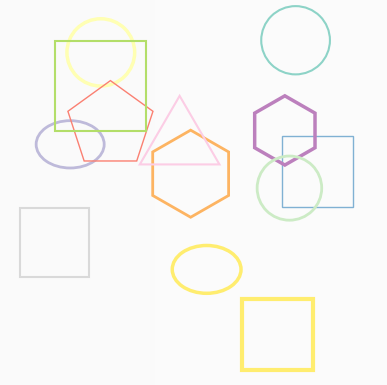[{"shape": "circle", "thickness": 1.5, "radius": 0.44, "center": [0.763, 0.895]}, {"shape": "circle", "thickness": 2.5, "radius": 0.44, "center": [0.26, 0.864]}, {"shape": "oval", "thickness": 2, "radius": 0.44, "center": [0.181, 0.625]}, {"shape": "pentagon", "thickness": 1, "radius": 0.58, "center": [0.285, 0.675]}, {"shape": "square", "thickness": 1, "radius": 0.46, "center": [0.82, 0.555]}, {"shape": "hexagon", "thickness": 2, "radius": 0.57, "center": [0.492, 0.549]}, {"shape": "square", "thickness": 1.5, "radius": 0.59, "center": [0.26, 0.777]}, {"shape": "triangle", "thickness": 1.5, "radius": 0.59, "center": [0.464, 0.632]}, {"shape": "square", "thickness": 1.5, "radius": 0.45, "center": [0.14, 0.369]}, {"shape": "hexagon", "thickness": 2.5, "radius": 0.45, "center": [0.735, 0.661]}, {"shape": "circle", "thickness": 2, "radius": 0.42, "center": [0.747, 0.511]}, {"shape": "oval", "thickness": 2.5, "radius": 0.44, "center": [0.533, 0.3]}, {"shape": "square", "thickness": 3, "radius": 0.46, "center": [0.716, 0.132]}]